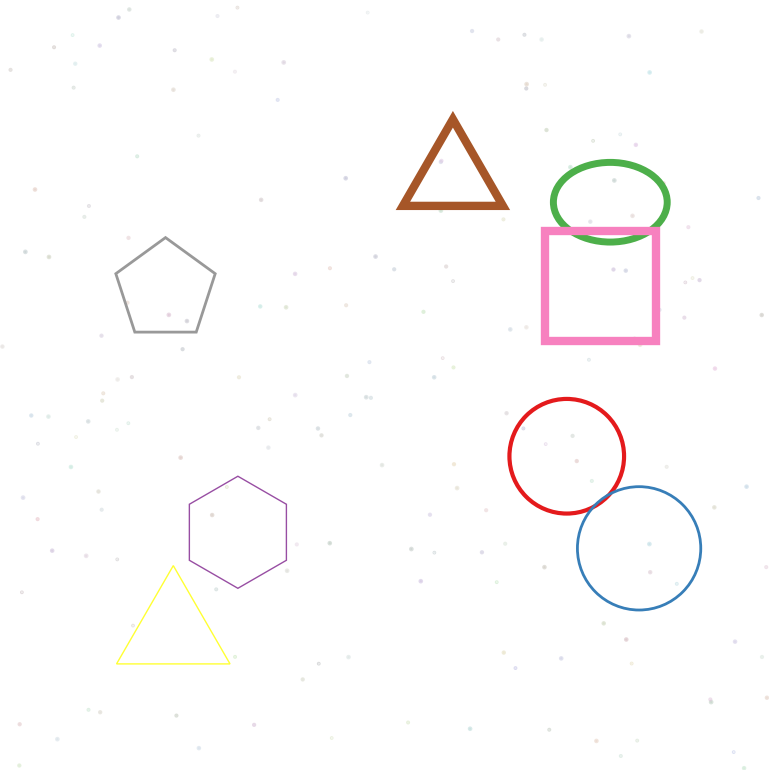[{"shape": "circle", "thickness": 1.5, "radius": 0.37, "center": [0.736, 0.407]}, {"shape": "circle", "thickness": 1, "radius": 0.4, "center": [0.83, 0.288]}, {"shape": "oval", "thickness": 2.5, "radius": 0.37, "center": [0.793, 0.737]}, {"shape": "hexagon", "thickness": 0.5, "radius": 0.36, "center": [0.309, 0.309]}, {"shape": "triangle", "thickness": 0.5, "radius": 0.43, "center": [0.225, 0.18]}, {"shape": "triangle", "thickness": 3, "radius": 0.37, "center": [0.588, 0.77]}, {"shape": "square", "thickness": 3, "radius": 0.36, "center": [0.78, 0.629]}, {"shape": "pentagon", "thickness": 1, "radius": 0.34, "center": [0.215, 0.624]}]